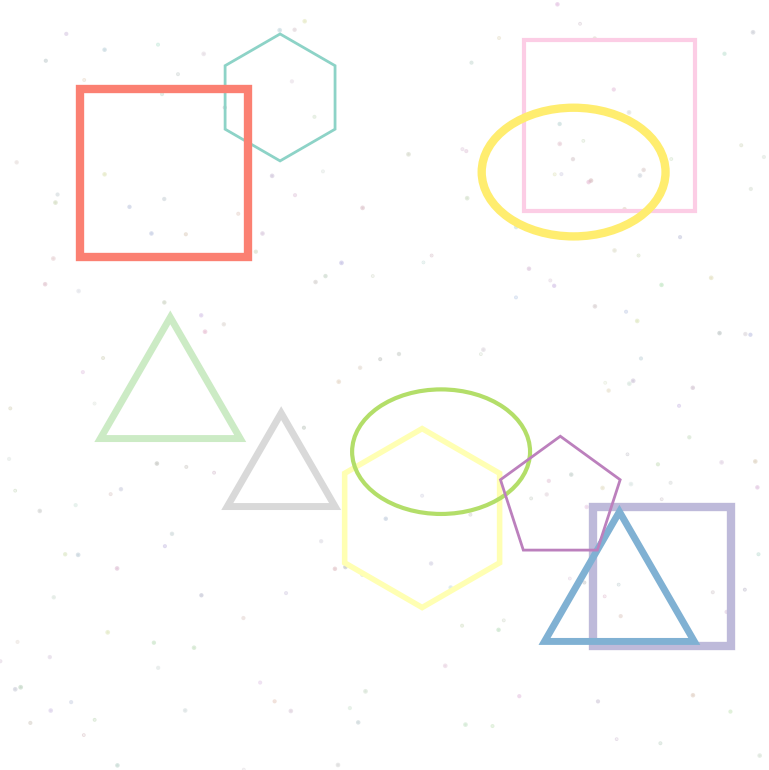[{"shape": "hexagon", "thickness": 1, "radius": 0.41, "center": [0.364, 0.873]}, {"shape": "hexagon", "thickness": 2, "radius": 0.58, "center": [0.548, 0.327]}, {"shape": "square", "thickness": 3, "radius": 0.45, "center": [0.86, 0.251]}, {"shape": "square", "thickness": 3, "radius": 0.54, "center": [0.213, 0.775]}, {"shape": "triangle", "thickness": 2.5, "radius": 0.56, "center": [0.804, 0.223]}, {"shape": "oval", "thickness": 1.5, "radius": 0.58, "center": [0.573, 0.413]}, {"shape": "square", "thickness": 1.5, "radius": 0.56, "center": [0.792, 0.837]}, {"shape": "triangle", "thickness": 2.5, "radius": 0.4, "center": [0.365, 0.383]}, {"shape": "pentagon", "thickness": 1, "radius": 0.41, "center": [0.728, 0.352]}, {"shape": "triangle", "thickness": 2.5, "radius": 0.52, "center": [0.221, 0.483]}, {"shape": "oval", "thickness": 3, "radius": 0.6, "center": [0.745, 0.777]}]